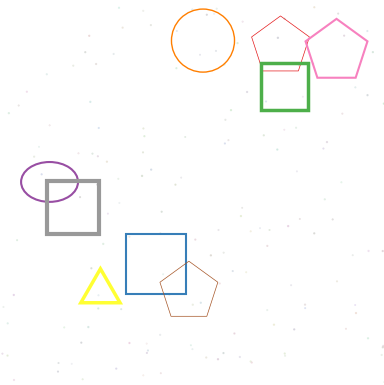[{"shape": "pentagon", "thickness": 0.5, "radius": 0.39, "center": [0.729, 0.88]}, {"shape": "square", "thickness": 1.5, "radius": 0.39, "center": [0.405, 0.314]}, {"shape": "square", "thickness": 2.5, "radius": 0.3, "center": [0.739, 0.775]}, {"shape": "oval", "thickness": 1.5, "radius": 0.37, "center": [0.129, 0.527]}, {"shape": "circle", "thickness": 1, "radius": 0.41, "center": [0.527, 0.895]}, {"shape": "triangle", "thickness": 2.5, "radius": 0.29, "center": [0.261, 0.243]}, {"shape": "pentagon", "thickness": 0.5, "radius": 0.4, "center": [0.491, 0.242]}, {"shape": "pentagon", "thickness": 1.5, "radius": 0.42, "center": [0.874, 0.866]}, {"shape": "square", "thickness": 3, "radius": 0.34, "center": [0.19, 0.46]}]